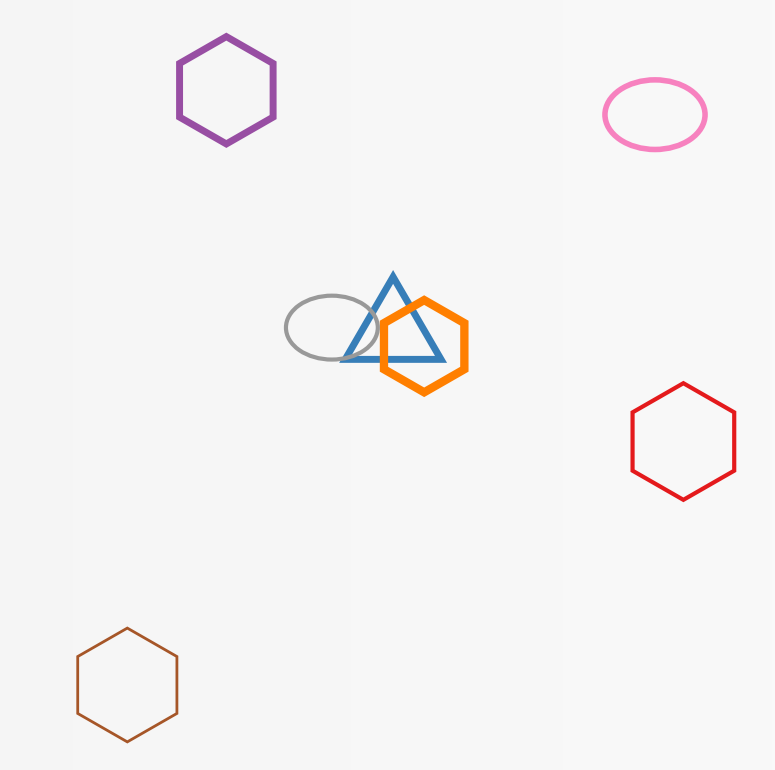[{"shape": "hexagon", "thickness": 1.5, "radius": 0.38, "center": [0.882, 0.427]}, {"shape": "triangle", "thickness": 2.5, "radius": 0.36, "center": [0.507, 0.569]}, {"shape": "hexagon", "thickness": 2.5, "radius": 0.35, "center": [0.292, 0.883]}, {"shape": "hexagon", "thickness": 3, "radius": 0.3, "center": [0.547, 0.55]}, {"shape": "hexagon", "thickness": 1, "radius": 0.37, "center": [0.164, 0.11]}, {"shape": "oval", "thickness": 2, "radius": 0.32, "center": [0.845, 0.851]}, {"shape": "oval", "thickness": 1.5, "radius": 0.3, "center": [0.428, 0.575]}]